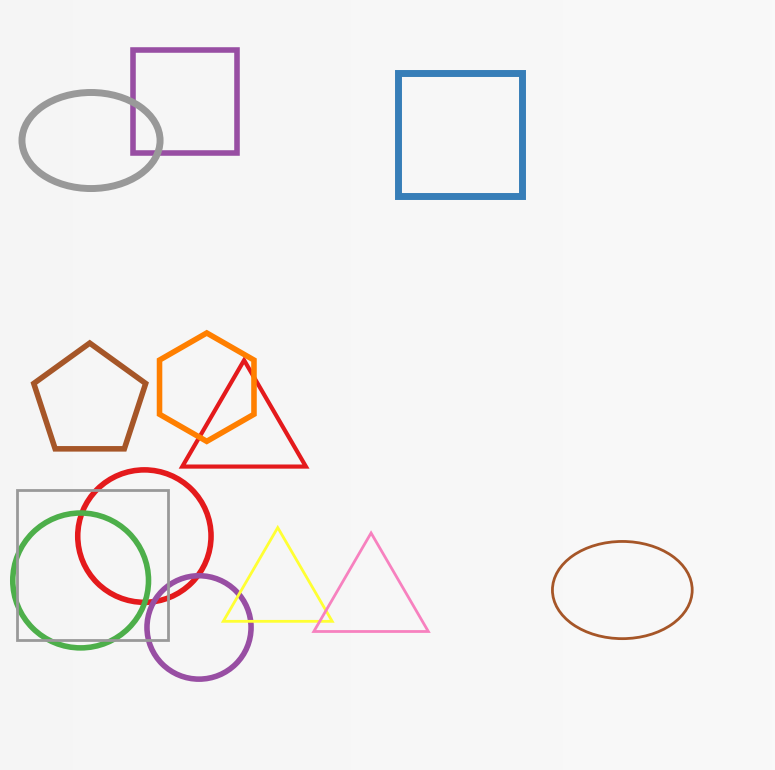[{"shape": "triangle", "thickness": 1.5, "radius": 0.46, "center": [0.315, 0.44]}, {"shape": "circle", "thickness": 2, "radius": 0.43, "center": [0.186, 0.304]}, {"shape": "square", "thickness": 2.5, "radius": 0.4, "center": [0.594, 0.825]}, {"shape": "circle", "thickness": 2, "radius": 0.44, "center": [0.104, 0.246]}, {"shape": "square", "thickness": 2, "radius": 0.33, "center": [0.238, 0.868]}, {"shape": "circle", "thickness": 2, "radius": 0.34, "center": [0.257, 0.185]}, {"shape": "hexagon", "thickness": 2, "radius": 0.35, "center": [0.267, 0.497]}, {"shape": "triangle", "thickness": 1, "radius": 0.41, "center": [0.358, 0.234]}, {"shape": "oval", "thickness": 1, "radius": 0.45, "center": [0.803, 0.234]}, {"shape": "pentagon", "thickness": 2, "radius": 0.38, "center": [0.116, 0.479]}, {"shape": "triangle", "thickness": 1, "radius": 0.43, "center": [0.479, 0.223]}, {"shape": "oval", "thickness": 2.5, "radius": 0.45, "center": [0.117, 0.818]}, {"shape": "square", "thickness": 1, "radius": 0.49, "center": [0.119, 0.266]}]